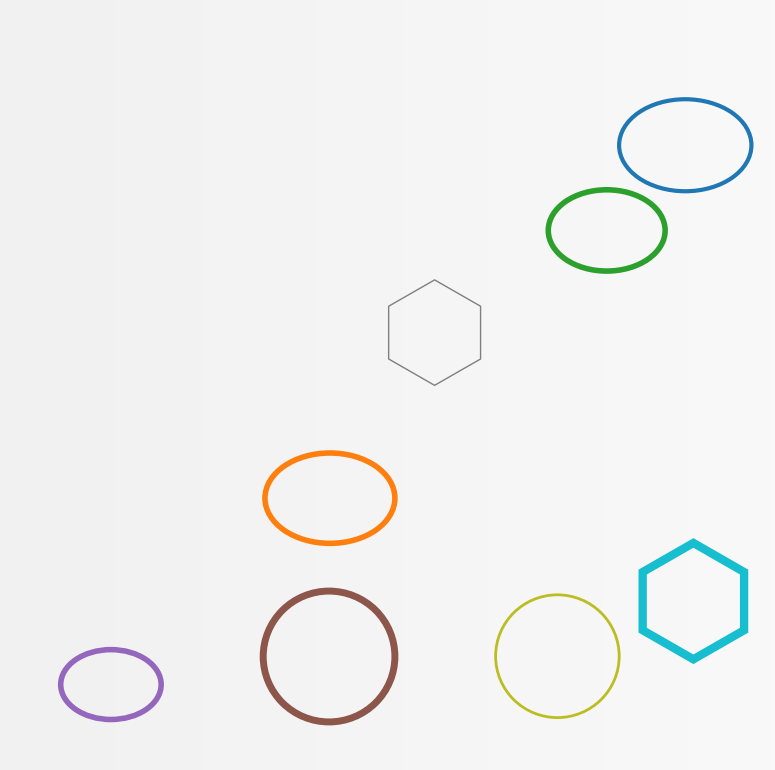[{"shape": "oval", "thickness": 1.5, "radius": 0.43, "center": [0.884, 0.811]}, {"shape": "oval", "thickness": 2, "radius": 0.42, "center": [0.426, 0.353]}, {"shape": "oval", "thickness": 2, "radius": 0.38, "center": [0.783, 0.701]}, {"shape": "oval", "thickness": 2, "radius": 0.32, "center": [0.143, 0.111]}, {"shape": "circle", "thickness": 2.5, "radius": 0.42, "center": [0.425, 0.147]}, {"shape": "hexagon", "thickness": 0.5, "radius": 0.34, "center": [0.561, 0.568]}, {"shape": "circle", "thickness": 1, "radius": 0.4, "center": [0.719, 0.148]}, {"shape": "hexagon", "thickness": 3, "radius": 0.38, "center": [0.895, 0.219]}]